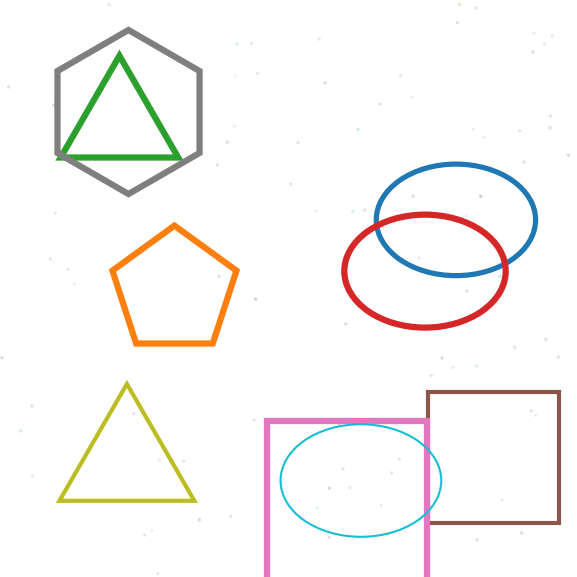[{"shape": "oval", "thickness": 2.5, "radius": 0.69, "center": [0.789, 0.618]}, {"shape": "pentagon", "thickness": 3, "radius": 0.56, "center": [0.302, 0.496]}, {"shape": "triangle", "thickness": 3, "radius": 0.59, "center": [0.207, 0.785]}, {"shape": "oval", "thickness": 3, "radius": 0.7, "center": [0.736, 0.53]}, {"shape": "square", "thickness": 2, "radius": 0.57, "center": [0.855, 0.206]}, {"shape": "square", "thickness": 3, "radius": 0.69, "center": [0.601, 0.131]}, {"shape": "hexagon", "thickness": 3, "radius": 0.71, "center": [0.223, 0.805]}, {"shape": "triangle", "thickness": 2, "radius": 0.67, "center": [0.22, 0.199]}, {"shape": "oval", "thickness": 1, "radius": 0.7, "center": [0.625, 0.167]}]